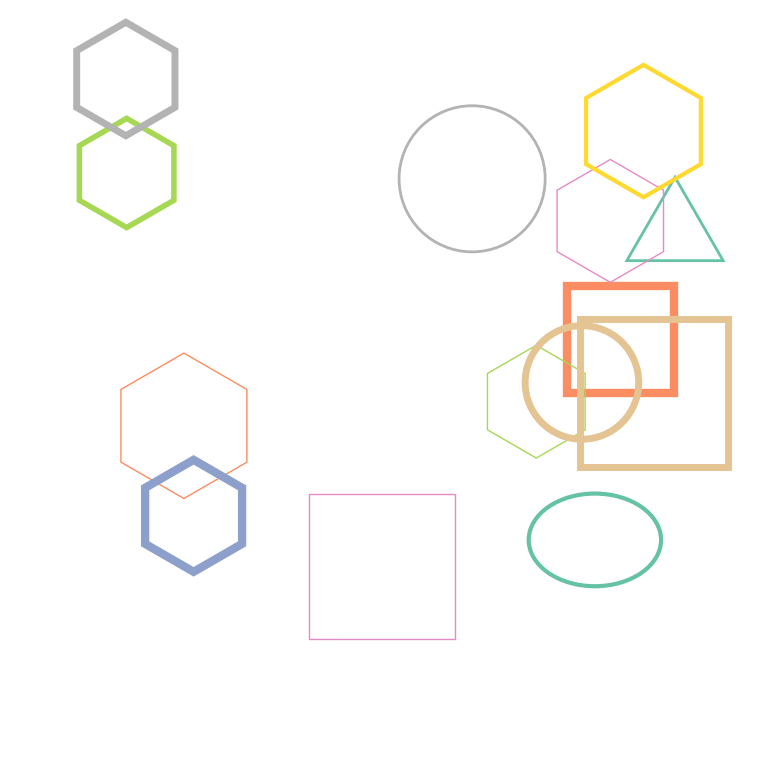[{"shape": "triangle", "thickness": 1, "radius": 0.36, "center": [0.877, 0.698]}, {"shape": "oval", "thickness": 1.5, "radius": 0.43, "center": [0.773, 0.299]}, {"shape": "hexagon", "thickness": 0.5, "radius": 0.47, "center": [0.239, 0.447]}, {"shape": "square", "thickness": 3, "radius": 0.35, "center": [0.805, 0.559]}, {"shape": "hexagon", "thickness": 3, "radius": 0.36, "center": [0.251, 0.33]}, {"shape": "square", "thickness": 0.5, "radius": 0.47, "center": [0.496, 0.264]}, {"shape": "hexagon", "thickness": 0.5, "radius": 0.4, "center": [0.793, 0.713]}, {"shape": "hexagon", "thickness": 2, "radius": 0.35, "center": [0.164, 0.775]}, {"shape": "hexagon", "thickness": 0.5, "radius": 0.37, "center": [0.696, 0.478]}, {"shape": "hexagon", "thickness": 1.5, "radius": 0.43, "center": [0.836, 0.83]}, {"shape": "square", "thickness": 2.5, "radius": 0.48, "center": [0.849, 0.49]}, {"shape": "circle", "thickness": 2.5, "radius": 0.37, "center": [0.756, 0.503]}, {"shape": "circle", "thickness": 1, "radius": 0.47, "center": [0.613, 0.768]}, {"shape": "hexagon", "thickness": 2.5, "radius": 0.37, "center": [0.163, 0.897]}]